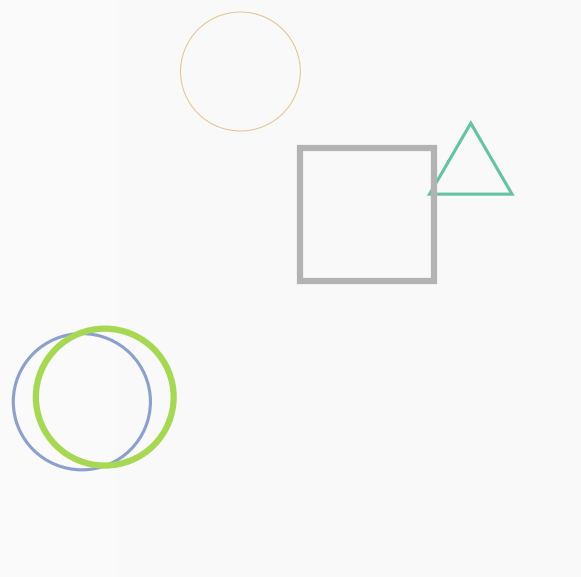[{"shape": "triangle", "thickness": 1.5, "radius": 0.41, "center": [0.81, 0.704]}, {"shape": "circle", "thickness": 1.5, "radius": 0.59, "center": [0.141, 0.304]}, {"shape": "circle", "thickness": 3, "radius": 0.59, "center": [0.18, 0.311]}, {"shape": "circle", "thickness": 0.5, "radius": 0.52, "center": [0.414, 0.875]}, {"shape": "square", "thickness": 3, "radius": 0.58, "center": [0.632, 0.627]}]